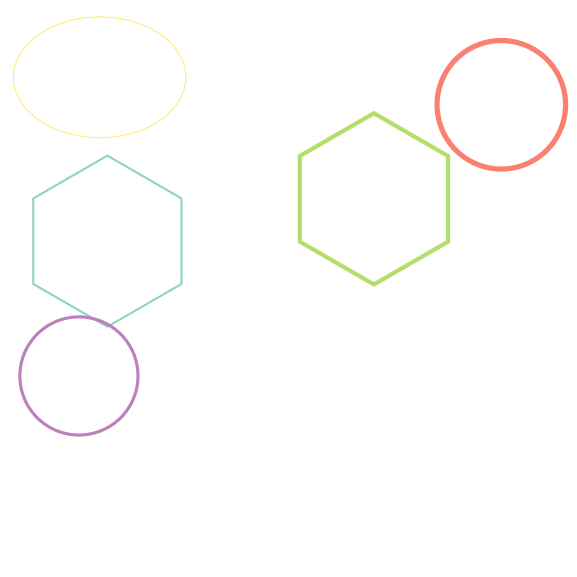[{"shape": "hexagon", "thickness": 1, "radius": 0.74, "center": [0.186, 0.581]}, {"shape": "circle", "thickness": 2.5, "radius": 0.56, "center": [0.868, 0.818]}, {"shape": "hexagon", "thickness": 2, "radius": 0.74, "center": [0.647, 0.655]}, {"shape": "circle", "thickness": 1.5, "radius": 0.51, "center": [0.137, 0.348]}, {"shape": "oval", "thickness": 0.5, "radius": 0.75, "center": [0.173, 0.865]}]